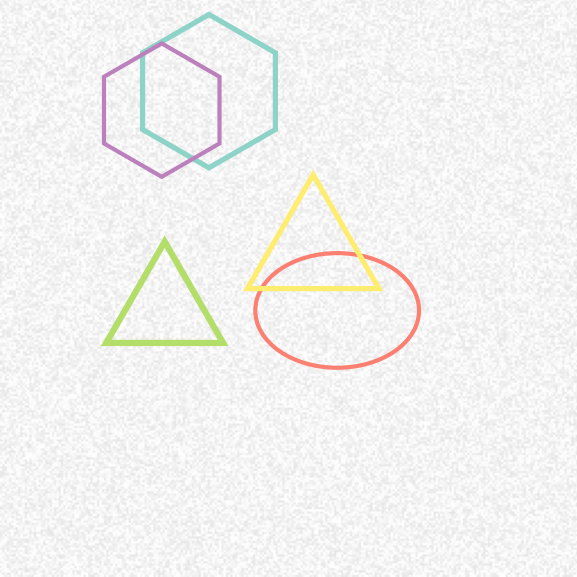[{"shape": "hexagon", "thickness": 2.5, "radius": 0.66, "center": [0.362, 0.841]}, {"shape": "oval", "thickness": 2, "radius": 0.71, "center": [0.584, 0.462]}, {"shape": "triangle", "thickness": 3, "radius": 0.58, "center": [0.285, 0.464]}, {"shape": "hexagon", "thickness": 2, "radius": 0.58, "center": [0.28, 0.808]}, {"shape": "triangle", "thickness": 2.5, "radius": 0.66, "center": [0.542, 0.565]}]